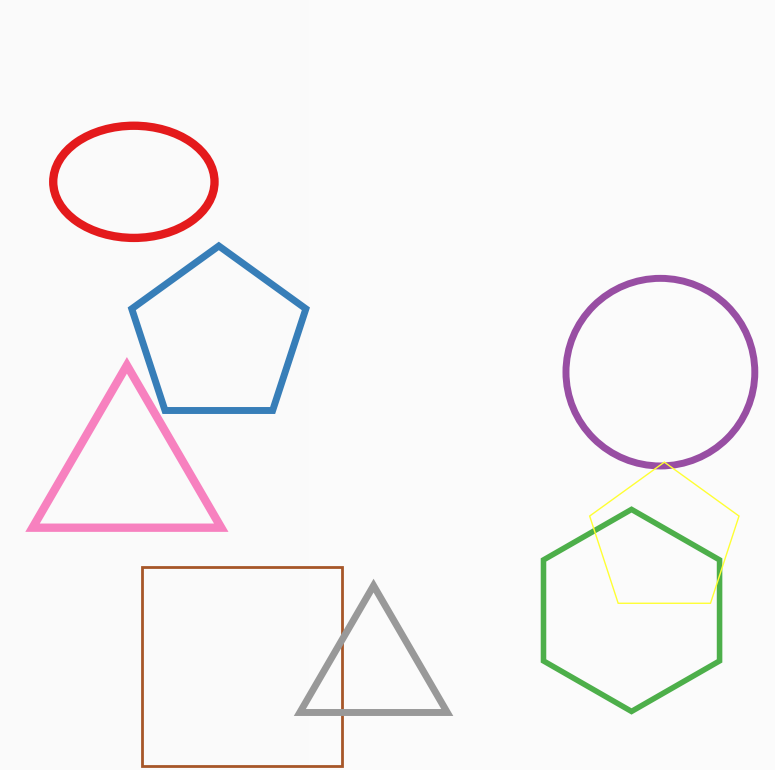[{"shape": "oval", "thickness": 3, "radius": 0.52, "center": [0.173, 0.764]}, {"shape": "pentagon", "thickness": 2.5, "radius": 0.59, "center": [0.282, 0.562]}, {"shape": "hexagon", "thickness": 2, "radius": 0.66, "center": [0.815, 0.207]}, {"shape": "circle", "thickness": 2.5, "radius": 0.61, "center": [0.852, 0.517]}, {"shape": "pentagon", "thickness": 0.5, "radius": 0.51, "center": [0.857, 0.298]}, {"shape": "square", "thickness": 1, "radius": 0.65, "center": [0.312, 0.134]}, {"shape": "triangle", "thickness": 3, "radius": 0.7, "center": [0.164, 0.385]}, {"shape": "triangle", "thickness": 2.5, "radius": 0.55, "center": [0.482, 0.13]}]